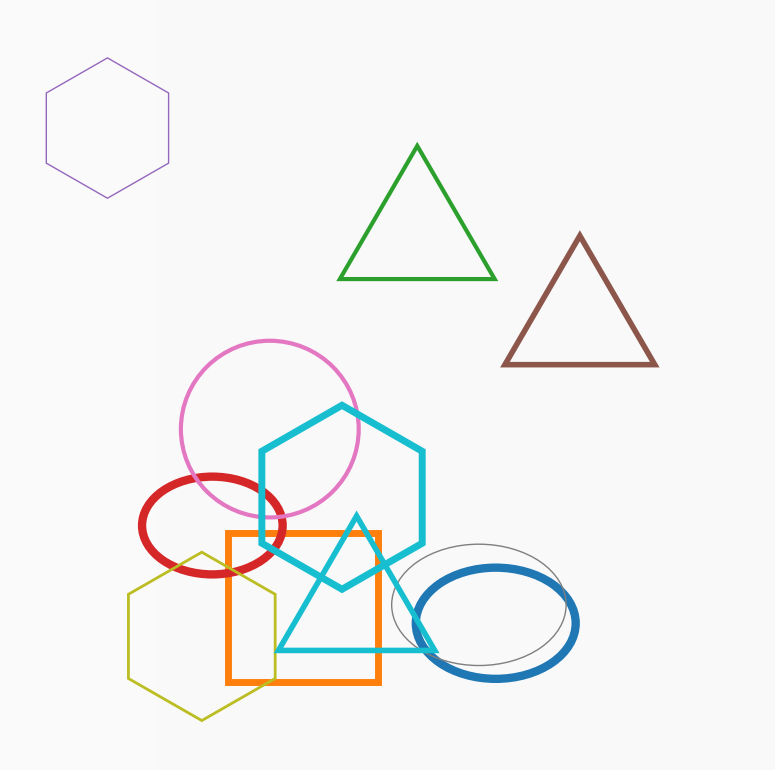[{"shape": "oval", "thickness": 3, "radius": 0.52, "center": [0.64, 0.191]}, {"shape": "square", "thickness": 2.5, "radius": 0.48, "center": [0.39, 0.211]}, {"shape": "triangle", "thickness": 1.5, "radius": 0.58, "center": [0.538, 0.695]}, {"shape": "oval", "thickness": 3, "radius": 0.45, "center": [0.274, 0.318]}, {"shape": "hexagon", "thickness": 0.5, "radius": 0.46, "center": [0.139, 0.834]}, {"shape": "triangle", "thickness": 2, "radius": 0.56, "center": [0.748, 0.582]}, {"shape": "circle", "thickness": 1.5, "radius": 0.57, "center": [0.348, 0.443]}, {"shape": "oval", "thickness": 0.5, "radius": 0.56, "center": [0.618, 0.214]}, {"shape": "hexagon", "thickness": 1, "radius": 0.55, "center": [0.26, 0.174]}, {"shape": "triangle", "thickness": 2, "radius": 0.58, "center": [0.46, 0.213]}, {"shape": "hexagon", "thickness": 2.5, "radius": 0.6, "center": [0.441, 0.354]}]